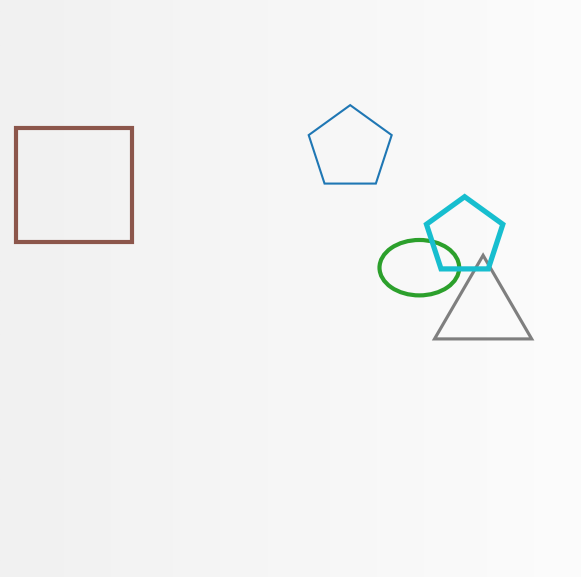[{"shape": "pentagon", "thickness": 1, "radius": 0.38, "center": [0.602, 0.742]}, {"shape": "oval", "thickness": 2, "radius": 0.34, "center": [0.721, 0.536]}, {"shape": "square", "thickness": 2, "radius": 0.5, "center": [0.128, 0.679]}, {"shape": "triangle", "thickness": 1.5, "radius": 0.48, "center": [0.831, 0.461]}, {"shape": "pentagon", "thickness": 2.5, "radius": 0.35, "center": [0.799, 0.589]}]